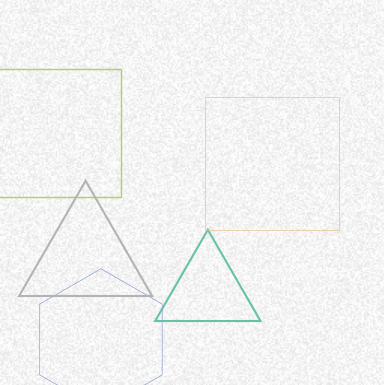[{"shape": "triangle", "thickness": 1.5, "radius": 0.79, "center": [0.54, 0.245]}, {"shape": "hexagon", "thickness": 0.5, "radius": 0.92, "center": [0.262, 0.118]}, {"shape": "square", "thickness": 1, "radius": 0.83, "center": [0.15, 0.655]}, {"shape": "square", "thickness": 0.5, "radius": 0.87, "center": [0.705, 0.575]}, {"shape": "triangle", "thickness": 1.5, "radius": 1.0, "center": [0.222, 0.331]}]